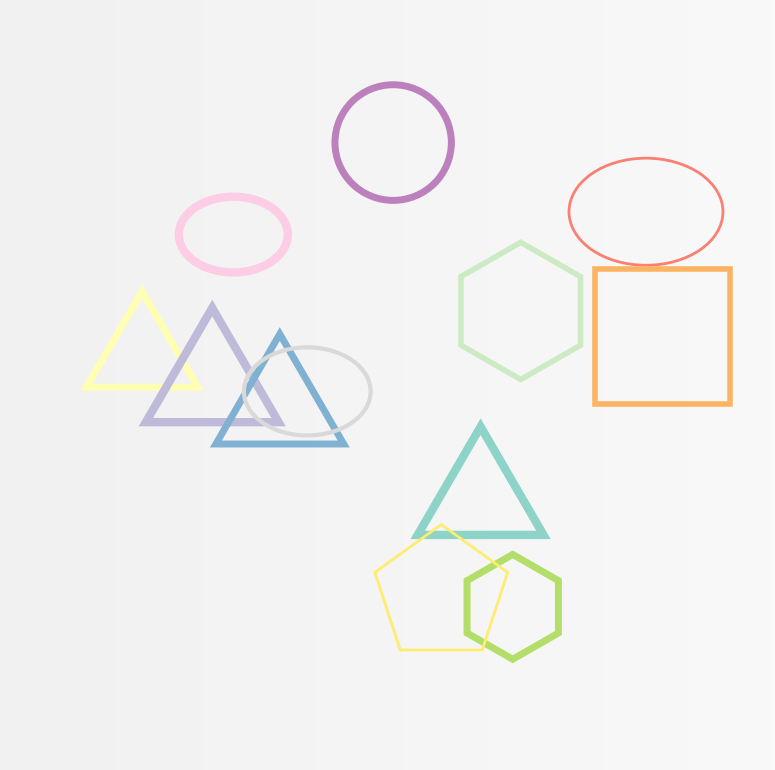[{"shape": "triangle", "thickness": 3, "radius": 0.47, "center": [0.62, 0.352]}, {"shape": "triangle", "thickness": 2.5, "radius": 0.41, "center": [0.183, 0.539]}, {"shape": "triangle", "thickness": 3, "radius": 0.49, "center": [0.274, 0.501]}, {"shape": "oval", "thickness": 1, "radius": 0.5, "center": [0.834, 0.725]}, {"shape": "triangle", "thickness": 2.5, "radius": 0.48, "center": [0.361, 0.471]}, {"shape": "square", "thickness": 2, "radius": 0.44, "center": [0.855, 0.563]}, {"shape": "hexagon", "thickness": 2.5, "radius": 0.34, "center": [0.662, 0.212]}, {"shape": "oval", "thickness": 3, "radius": 0.35, "center": [0.301, 0.695]}, {"shape": "oval", "thickness": 1.5, "radius": 0.41, "center": [0.396, 0.492]}, {"shape": "circle", "thickness": 2.5, "radius": 0.38, "center": [0.507, 0.815]}, {"shape": "hexagon", "thickness": 2, "radius": 0.45, "center": [0.672, 0.596]}, {"shape": "pentagon", "thickness": 1, "radius": 0.45, "center": [0.569, 0.229]}]